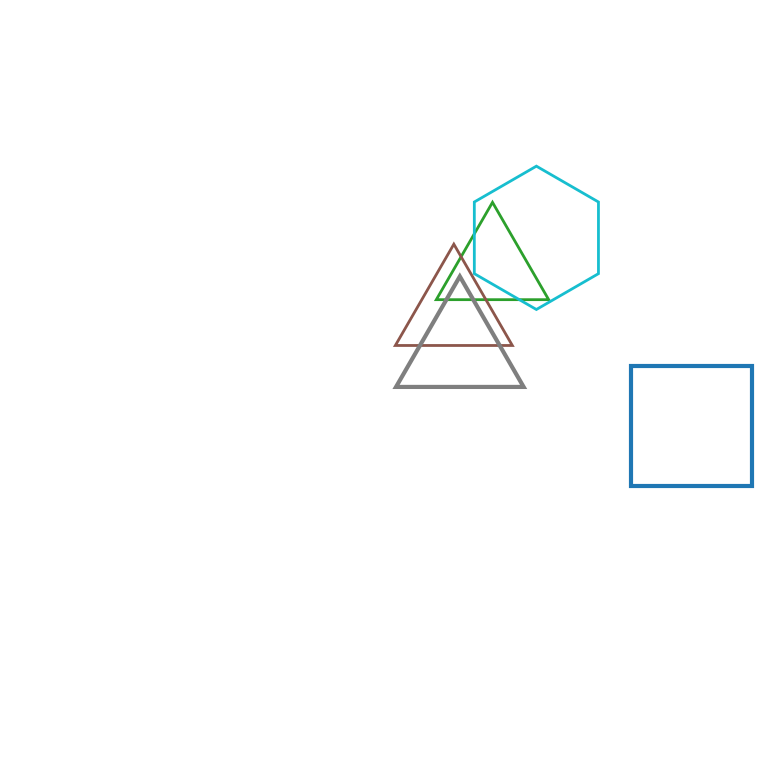[{"shape": "square", "thickness": 1.5, "radius": 0.39, "center": [0.898, 0.447]}, {"shape": "triangle", "thickness": 1, "radius": 0.42, "center": [0.64, 0.653]}, {"shape": "triangle", "thickness": 1, "radius": 0.44, "center": [0.589, 0.595]}, {"shape": "triangle", "thickness": 1.5, "radius": 0.48, "center": [0.597, 0.545]}, {"shape": "hexagon", "thickness": 1, "radius": 0.47, "center": [0.697, 0.691]}]